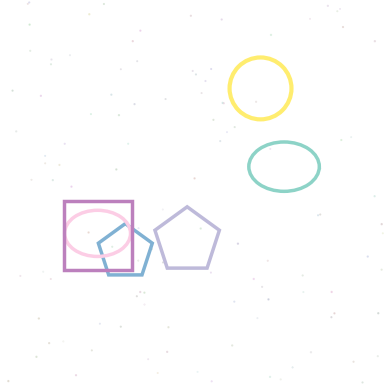[{"shape": "oval", "thickness": 2.5, "radius": 0.46, "center": [0.738, 0.567]}, {"shape": "pentagon", "thickness": 2.5, "radius": 0.44, "center": [0.486, 0.375]}, {"shape": "pentagon", "thickness": 2.5, "radius": 0.37, "center": [0.326, 0.346]}, {"shape": "oval", "thickness": 2.5, "radius": 0.43, "center": [0.253, 0.394]}, {"shape": "square", "thickness": 2.5, "radius": 0.45, "center": [0.255, 0.388]}, {"shape": "circle", "thickness": 3, "radius": 0.4, "center": [0.677, 0.77]}]